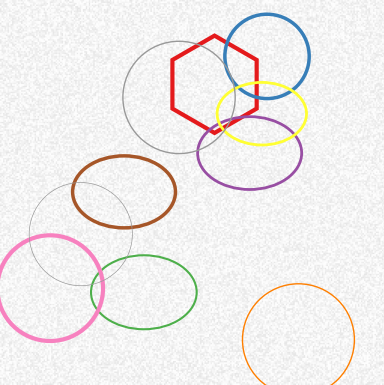[{"shape": "hexagon", "thickness": 3, "radius": 0.63, "center": [0.557, 0.781]}, {"shape": "circle", "thickness": 2.5, "radius": 0.55, "center": [0.694, 0.853]}, {"shape": "oval", "thickness": 1.5, "radius": 0.69, "center": [0.374, 0.241]}, {"shape": "oval", "thickness": 2, "radius": 0.68, "center": [0.648, 0.602]}, {"shape": "circle", "thickness": 1, "radius": 0.73, "center": [0.775, 0.118]}, {"shape": "oval", "thickness": 2, "radius": 0.58, "center": [0.68, 0.705]}, {"shape": "oval", "thickness": 2.5, "radius": 0.67, "center": [0.322, 0.502]}, {"shape": "circle", "thickness": 3, "radius": 0.69, "center": [0.13, 0.252]}, {"shape": "circle", "thickness": 1, "radius": 0.73, "center": [0.465, 0.747]}, {"shape": "circle", "thickness": 0.5, "radius": 0.67, "center": [0.21, 0.392]}]